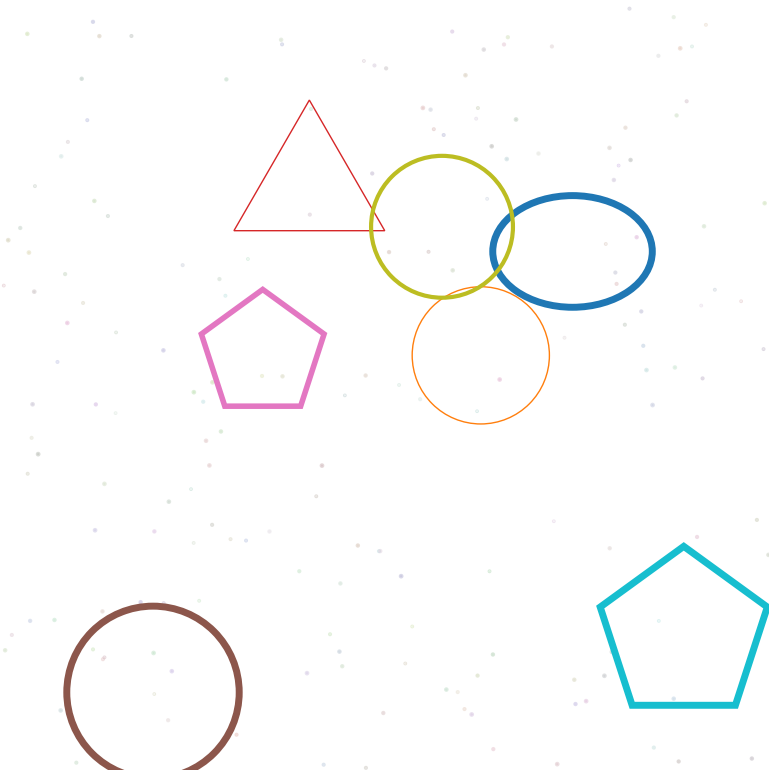[{"shape": "oval", "thickness": 2.5, "radius": 0.52, "center": [0.744, 0.673]}, {"shape": "circle", "thickness": 0.5, "radius": 0.45, "center": [0.624, 0.539]}, {"shape": "triangle", "thickness": 0.5, "radius": 0.57, "center": [0.402, 0.757]}, {"shape": "circle", "thickness": 2.5, "radius": 0.56, "center": [0.199, 0.101]}, {"shape": "pentagon", "thickness": 2, "radius": 0.42, "center": [0.341, 0.54]}, {"shape": "circle", "thickness": 1.5, "radius": 0.46, "center": [0.574, 0.705]}, {"shape": "pentagon", "thickness": 2.5, "radius": 0.57, "center": [0.888, 0.176]}]